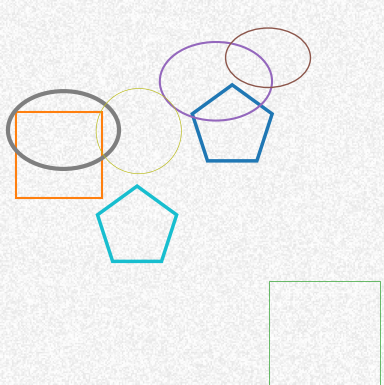[{"shape": "pentagon", "thickness": 2.5, "radius": 0.55, "center": [0.603, 0.67]}, {"shape": "square", "thickness": 1.5, "radius": 0.56, "center": [0.153, 0.597]}, {"shape": "square", "thickness": 0.5, "radius": 0.72, "center": [0.843, 0.127]}, {"shape": "oval", "thickness": 1.5, "radius": 0.73, "center": [0.561, 0.789]}, {"shape": "oval", "thickness": 1, "radius": 0.55, "center": [0.696, 0.85]}, {"shape": "oval", "thickness": 3, "radius": 0.72, "center": [0.165, 0.662]}, {"shape": "circle", "thickness": 0.5, "radius": 0.55, "center": [0.36, 0.66]}, {"shape": "pentagon", "thickness": 2.5, "radius": 0.54, "center": [0.356, 0.409]}]